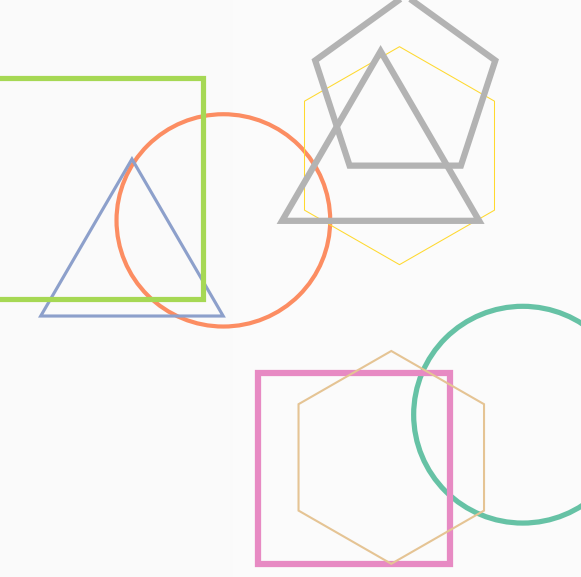[{"shape": "circle", "thickness": 2.5, "radius": 0.94, "center": [0.899, 0.281]}, {"shape": "circle", "thickness": 2, "radius": 0.92, "center": [0.384, 0.618]}, {"shape": "triangle", "thickness": 1.5, "radius": 0.91, "center": [0.227, 0.543]}, {"shape": "square", "thickness": 3, "radius": 0.83, "center": [0.609, 0.188]}, {"shape": "square", "thickness": 2.5, "radius": 0.95, "center": [0.159, 0.673]}, {"shape": "hexagon", "thickness": 0.5, "radius": 0.94, "center": [0.687, 0.73]}, {"shape": "hexagon", "thickness": 1, "radius": 0.92, "center": [0.673, 0.207]}, {"shape": "triangle", "thickness": 3, "radius": 0.98, "center": [0.655, 0.715]}, {"shape": "pentagon", "thickness": 3, "radius": 0.81, "center": [0.697, 0.844]}]